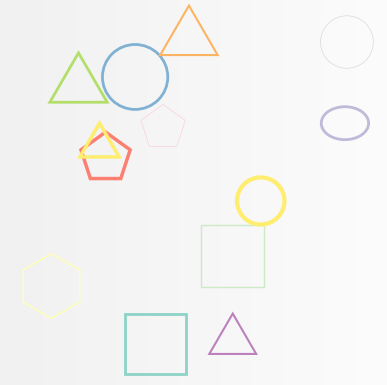[{"shape": "square", "thickness": 2, "radius": 0.39, "center": [0.401, 0.107]}, {"shape": "hexagon", "thickness": 1, "radius": 0.42, "center": [0.133, 0.257]}, {"shape": "oval", "thickness": 2, "radius": 0.31, "center": [0.89, 0.68]}, {"shape": "pentagon", "thickness": 2.5, "radius": 0.33, "center": [0.272, 0.59]}, {"shape": "circle", "thickness": 2, "radius": 0.42, "center": [0.349, 0.8]}, {"shape": "triangle", "thickness": 1.5, "radius": 0.43, "center": [0.488, 0.9]}, {"shape": "triangle", "thickness": 2, "radius": 0.43, "center": [0.203, 0.777]}, {"shape": "pentagon", "thickness": 0.5, "radius": 0.3, "center": [0.421, 0.669]}, {"shape": "circle", "thickness": 0.5, "radius": 0.34, "center": [0.895, 0.891]}, {"shape": "triangle", "thickness": 1.5, "radius": 0.35, "center": [0.601, 0.116]}, {"shape": "square", "thickness": 1, "radius": 0.41, "center": [0.6, 0.335]}, {"shape": "triangle", "thickness": 2.5, "radius": 0.29, "center": [0.257, 0.622]}, {"shape": "circle", "thickness": 3, "radius": 0.31, "center": [0.673, 0.478]}]